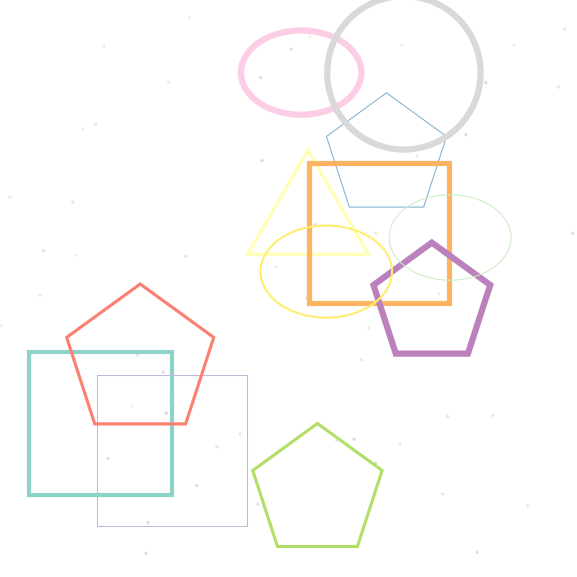[{"shape": "square", "thickness": 2, "radius": 0.62, "center": [0.173, 0.266]}, {"shape": "triangle", "thickness": 1.5, "radius": 0.6, "center": [0.533, 0.619]}, {"shape": "square", "thickness": 0.5, "radius": 0.65, "center": [0.298, 0.219]}, {"shape": "pentagon", "thickness": 1.5, "radius": 0.67, "center": [0.243, 0.373]}, {"shape": "pentagon", "thickness": 0.5, "radius": 0.55, "center": [0.669, 0.729]}, {"shape": "square", "thickness": 2.5, "radius": 0.6, "center": [0.656, 0.596]}, {"shape": "pentagon", "thickness": 1.5, "radius": 0.59, "center": [0.55, 0.148]}, {"shape": "oval", "thickness": 3, "radius": 0.52, "center": [0.521, 0.873]}, {"shape": "circle", "thickness": 3, "radius": 0.66, "center": [0.699, 0.873]}, {"shape": "pentagon", "thickness": 3, "radius": 0.53, "center": [0.748, 0.473]}, {"shape": "oval", "thickness": 0.5, "radius": 0.53, "center": [0.779, 0.588]}, {"shape": "oval", "thickness": 1, "radius": 0.57, "center": [0.565, 0.529]}]